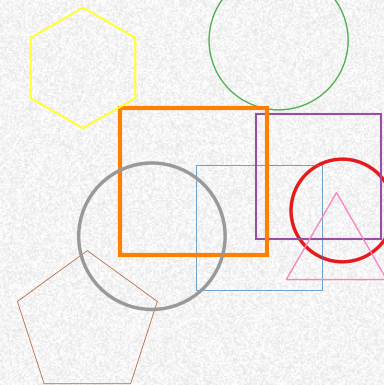[{"shape": "circle", "thickness": 2.5, "radius": 0.67, "center": [0.889, 0.453]}, {"shape": "square", "thickness": 0.5, "radius": 0.82, "center": [0.672, 0.409]}, {"shape": "circle", "thickness": 1, "radius": 0.9, "center": [0.724, 0.895]}, {"shape": "square", "thickness": 1.5, "radius": 0.81, "center": [0.827, 0.542]}, {"shape": "square", "thickness": 3, "radius": 0.95, "center": [0.502, 0.528]}, {"shape": "hexagon", "thickness": 1.5, "radius": 0.78, "center": [0.216, 0.823]}, {"shape": "pentagon", "thickness": 0.5, "radius": 0.96, "center": [0.227, 0.158]}, {"shape": "triangle", "thickness": 1, "radius": 0.75, "center": [0.874, 0.349]}, {"shape": "circle", "thickness": 2.5, "radius": 0.95, "center": [0.395, 0.386]}]